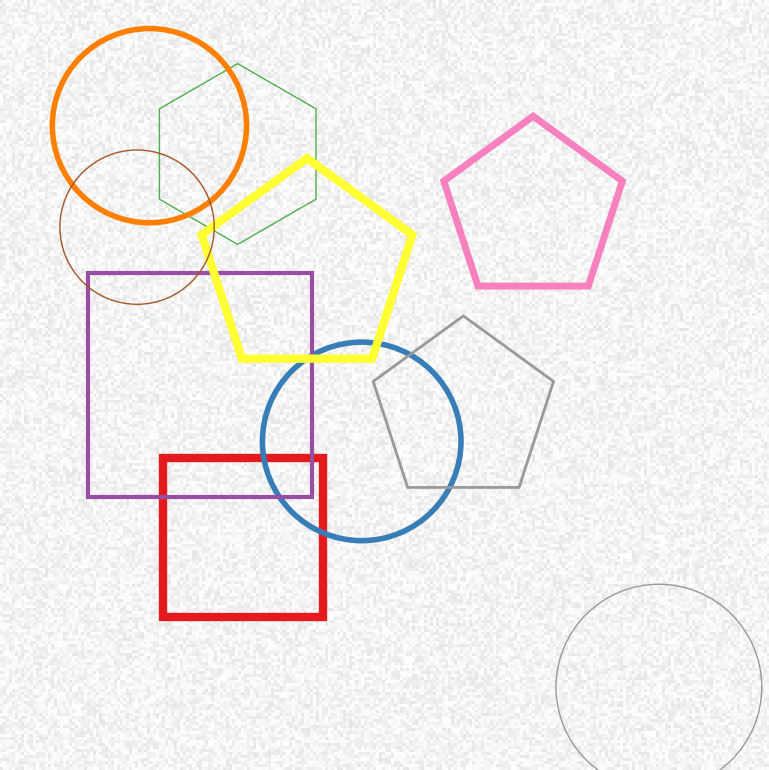[{"shape": "square", "thickness": 3, "radius": 0.52, "center": [0.316, 0.302]}, {"shape": "circle", "thickness": 2, "radius": 0.64, "center": [0.47, 0.427]}, {"shape": "hexagon", "thickness": 0.5, "radius": 0.59, "center": [0.309, 0.8]}, {"shape": "square", "thickness": 1.5, "radius": 0.73, "center": [0.259, 0.5]}, {"shape": "circle", "thickness": 2, "radius": 0.63, "center": [0.194, 0.837]}, {"shape": "pentagon", "thickness": 3, "radius": 0.72, "center": [0.399, 0.651]}, {"shape": "circle", "thickness": 0.5, "radius": 0.5, "center": [0.178, 0.705]}, {"shape": "pentagon", "thickness": 2.5, "radius": 0.61, "center": [0.692, 0.727]}, {"shape": "pentagon", "thickness": 1, "radius": 0.62, "center": [0.602, 0.467]}, {"shape": "circle", "thickness": 0.5, "radius": 0.67, "center": [0.856, 0.108]}]